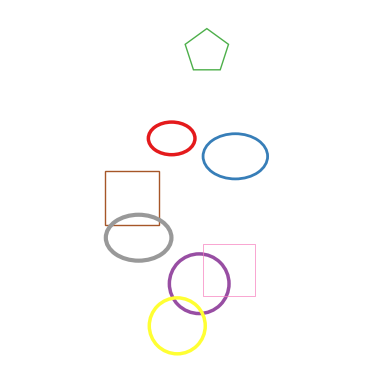[{"shape": "oval", "thickness": 2.5, "radius": 0.3, "center": [0.446, 0.641]}, {"shape": "oval", "thickness": 2, "radius": 0.42, "center": [0.611, 0.594]}, {"shape": "pentagon", "thickness": 1, "radius": 0.3, "center": [0.537, 0.867]}, {"shape": "circle", "thickness": 2.5, "radius": 0.39, "center": [0.517, 0.263]}, {"shape": "circle", "thickness": 2.5, "radius": 0.36, "center": [0.46, 0.154]}, {"shape": "square", "thickness": 1, "radius": 0.36, "center": [0.343, 0.486]}, {"shape": "square", "thickness": 0.5, "radius": 0.34, "center": [0.594, 0.299]}, {"shape": "oval", "thickness": 3, "radius": 0.43, "center": [0.36, 0.383]}]